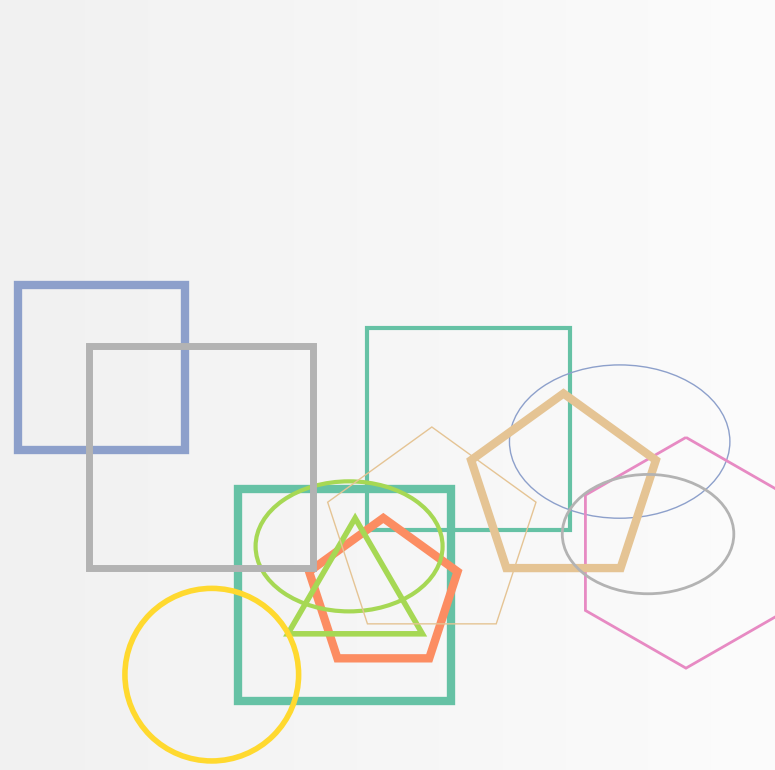[{"shape": "square", "thickness": 3, "radius": 0.69, "center": [0.445, 0.228]}, {"shape": "square", "thickness": 1.5, "radius": 0.65, "center": [0.604, 0.443]}, {"shape": "pentagon", "thickness": 3, "radius": 0.5, "center": [0.495, 0.227]}, {"shape": "oval", "thickness": 0.5, "radius": 0.71, "center": [0.8, 0.427]}, {"shape": "square", "thickness": 3, "radius": 0.54, "center": [0.131, 0.523]}, {"shape": "hexagon", "thickness": 1, "radius": 0.75, "center": [0.885, 0.282]}, {"shape": "oval", "thickness": 1.5, "radius": 0.6, "center": [0.45, 0.29]}, {"shape": "triangle", "thickness": 2, "radius": 0.5, "center": [0.458, 0.227]}, {"shape": "circle", "thickness": 2, "radius": 0.56, "center": [0.273, 0.124]}, {"shape": "pentagon", "thickness": 3, "radius": 0.63, "center": [0.727, 0.364]}, {"shape": "pentagon", "thickness": 0.5, "radius": 0.71, "center": [0.557, 0.304]}, {"shape": "square", "thickness": 2.5, "radius": 0.72, "center": [0.26, 0.407]}, {"shape": "oval", "thickness": 1, "radius": 0.55, "center": [0.836, 0.306]}]